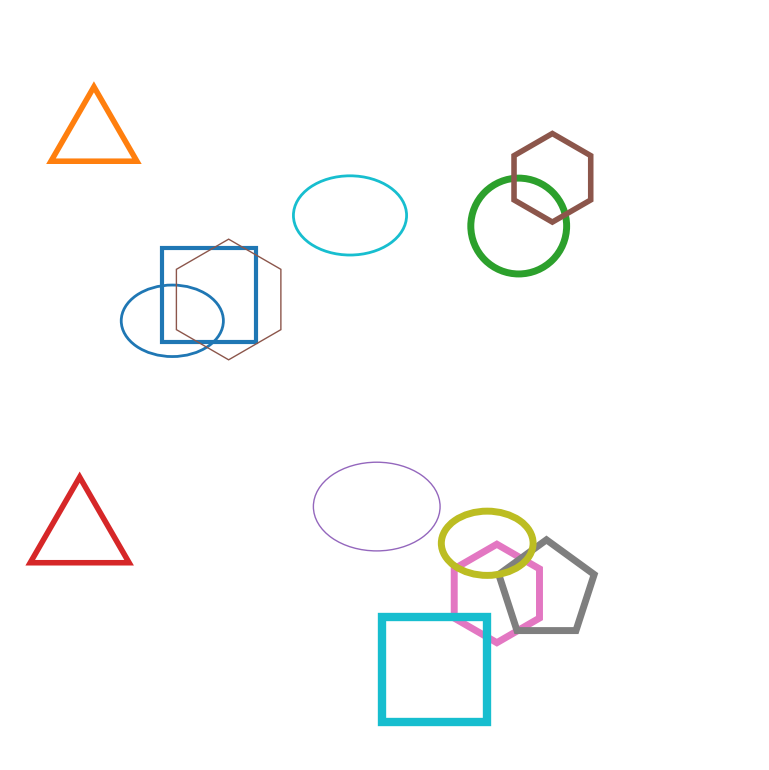[{"shape": "square", "thickness": 1.5, "radius": 0.3, "center": [0.271, 0.617]}, {"shape": "oval", "thickness": 1, "radius": 0.33, "center": [0.224, 0.583]}, {"shape": "triangle", "thickness": 2, "radius": 0.32, "center": [0.122, 0.823]}, {"shape": "circle", "thickness": 2.5, "radius": 0.31, "center": [0.674, 0.706]}, {"shape": "triangle", "thickness": 2, "radius": 0.37, "center": [0.103, 0.306]}, {"shape": "oval", "thickness": 0.5, "radius": 0.41, "center": [0.489, 0.342]}, {"shape": "hexagon", "thickness": 0.5, "radius": 0.39, "center": [0.297, 0.611]}, {"shape": "hexagon", "thickness": 2, "radius": 0.29, "center": [0.717, 0.769]}, {"shape": "hexagon", "thickness": 2.5, "radius": 0.32, "center": [0.645, 0.229]}, {"shape": "pentagon", "thickness": 2.5, "radius": 0.33, "center": [0.71, 0.234]}, {"shape": "oval", "thickness": 2.5, "radius": 0.3, "center": [0.633, 0.294]}, {"shape": "oval", "thickness": 1, "radius": 0.37, "center": [0.455, 0.72]}, {"shape": "square", "thickness": 3, "radius": 0.34, "center": [0.564, 0.131]}]